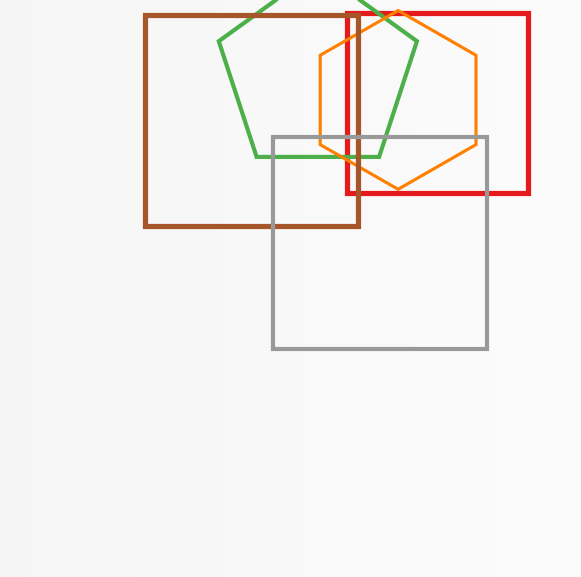[{"shape": "square", "thickness": 2.5, "radius": 0.78, "center": [0.753, 0.821]}, {"shape": "pentagon", "thickness": 2, "radius": 0.9, "center": [0.547, 0.872]}, {"shape": "hexagon", "thickness": 1.5, "radius": 0.77, "center": [0.685, 0.826]}, {"shape": "square", "thickness": 2.5, "radius": 0.92, "center": [0.432, 0.79]}, {"shape": "square", "thickness": 2, "radius": 0.92, "center": [0.654, 0.578]}]